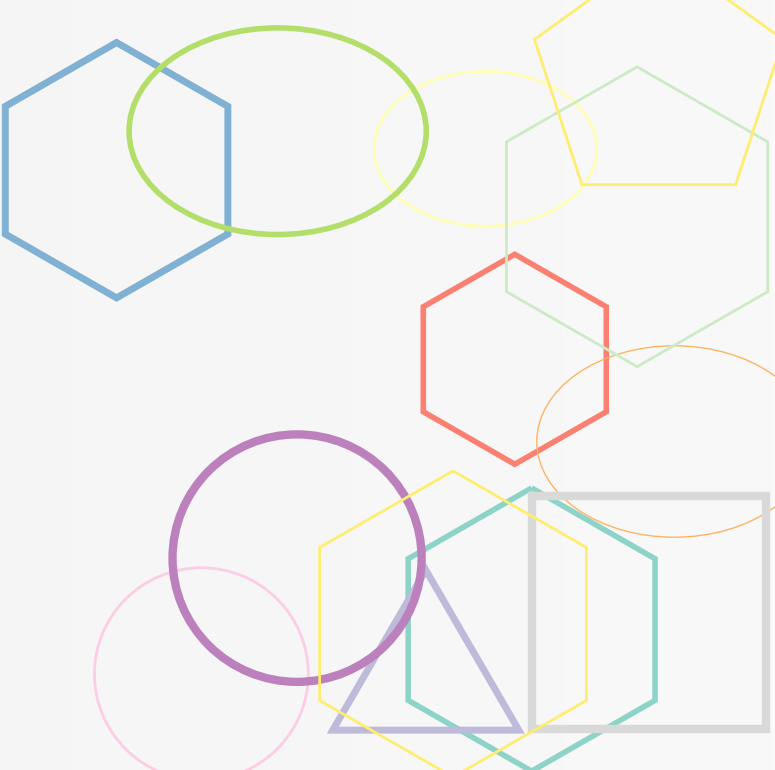[{"shape": "hexagon", "thickness": 2, "radius": 0.92, "center": [0.686, 0.182]}, {"shape": "oval", "thickness": 1, "radius": 0.72, "center": [0.626, 0.807]}, {"shape": "triangle", "thickness": 2.5, "radius": 0.69, "center": [0.549, 0.121]}, {"shape": "hexagon", "thickness": 2, "radius": 0.68, "center": [0.664, 0.533]}, {"shape": "hexagon", "thickness": 2.5, "radius": 0.83, "center": [0.15, 0.779]}, {"shape": "oval", "thickness": 0.5, "radius": 0.89, "center": [0.87, 0.427]}, {"shape": "oval", "thickness": 2, "radius": 0.96, "center": [0.358, 0.83]}, {"shape": "circle", "thickness": 1, "radius": 0.69, "center": [0.26, 0.125]}, {"shape": "square", "thickness": 3, "radius": 0.75, "center": [0.838, 0.204]}, {"shape": "circle", "thickness": 3, "radius": 0.8, "center": [0.383, 0.275]}, {"shape": "hexagon", "thickness": 1, "radius": 0.97, "center": [0.822, 0.718]}, {"shape": "pentagon", "thickness": 1, "radius": 0.84, "center": [0.85, 0.897]}, {"shape": "hexagon", "thickness": 1, "radius": 0.99, "center": [0.585, 0.19]}]